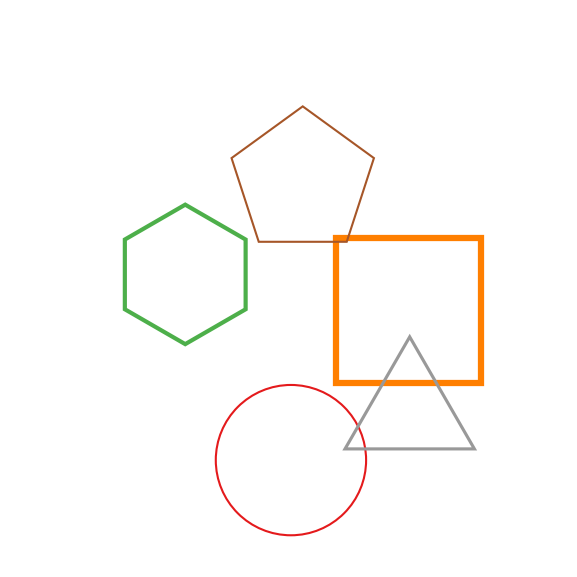[{"shape": "circle", "thickness": 1, "radius": 0.65, "center": [0.504, 0.202]}, {"shape": "hexagon", "thickness": 2, "radius": 0.6, "center": [0.321, 0.524]}, {"shape": "square", "thickness": 3, "radius": 0.63, "center": [0.708, 0.462]}, {"shape": "pentagon", "thickness": 1, "radius": 0.65, "center": [0.524, 0.685]}, {"shape": "triangle", "thickness": 1.5, "radius": 0.65, "center": [0.709, 0.286]}]